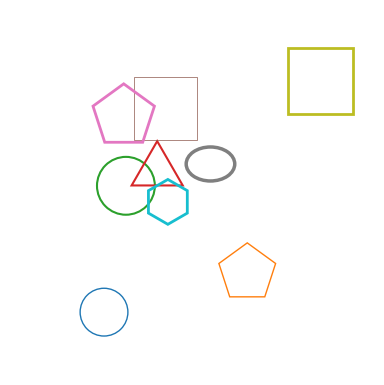[{"shape": "circle", "thickness": 1, "radius": 0.31, "center": [0.27, 0.189]}, {"shape": "pentagon", "thickness": 1, "radius": 0.39, "center": [0.642, 0.292]}, {"shape": "circle", "thickness": 1.5, "radius": 0.38, "center": [0.327, 0.517]}, {"shape": "triangle", "thickness": 1.5, "radius": 0.38, "center": [0.408, 0.557]}, {"shape": "square", "thickness": 0.5, "radius": 0.41, "center": [0.43, 0.719]}, {"shape": "pentagon", "thickness": 2, "radius": 0.42, "center": [0.321, 0.698]}, {"shape": "oval", "thickness": 2.5, "radius": 0.32, "center": [0.547, 0.574]}, {"shape": "square", "thickness": 2, "radius": 0.43, "center": [0.832, 0.79]}, {"shape": "hexagon", "thickness": 2, "radius": 0.29, "center": [0.436, 0.476]}]